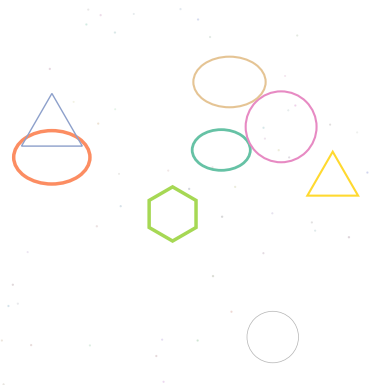[{"shape": "oval", "thickness": 2, "radius": 0.38, "center": [0.575, 0.61]}, {"shape": "oval", "thickness": 2.5, "radius": 0.5, "center": [0.135, 0.591]}, {"shape": "triangle", "thickness": 1, "radius": 0.46, "center": [0.135, 0.666]}, {"shape": "circle", "thickness": 1.5, "radius": 0.46, "center": [0.73, 0.671]}, {"shape": "hexagon", "thickness": 2.5, "radius": 0.35, "center": [0.448, 0.444]}, {"shape": "triangle", "thickness": 1.5, "radius": 0.38, "center": [0.864, 0.53]}, {"shape": "oval", "thickness": 1.5, "radius": 0.47, "center": [0.596, 0.787]}, {"shape": "circle", "thickness": 0.5, "radius": 0.33, "center": [0.708, 0.125]}]